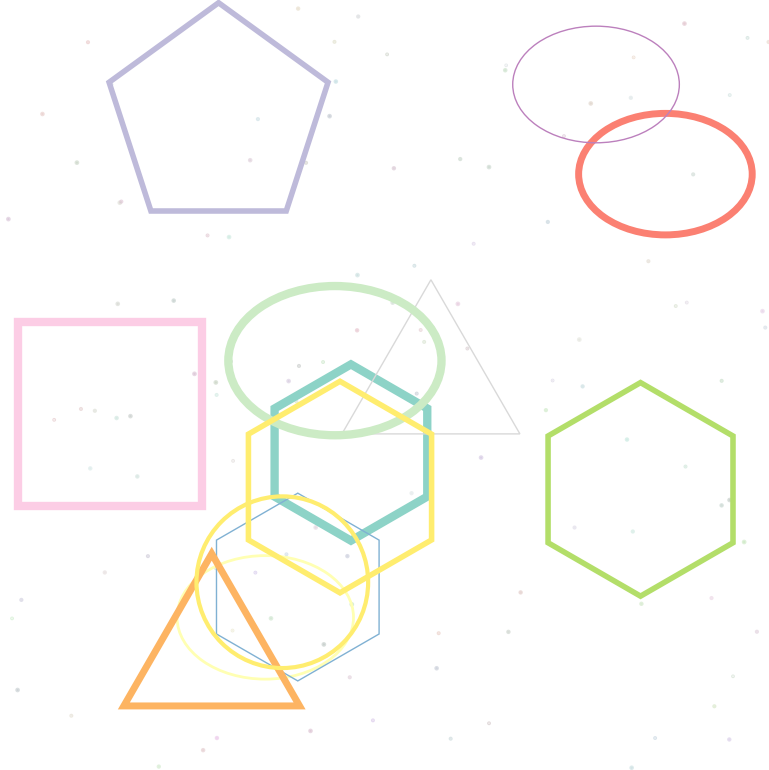[{"shape": "hexagon", "thickness": 3, "radius": 0.57, "center": [0.456, 0.412]}, {"shape": "oval", "thickness": 1, "radius": 0.57, "center": [0.345, 0.198]}, {"shape": "pentagon", "thickness": 2, "radius": 0.75, "center": [0.284, 0.847]}, {"shape": "oval", "thickness": 2.5, "radius": 0.56, "center": [0.864, 0.774]}, {"shape": "hexagon", "thickness": 0.5, "radius": 0.61, "center": [0.387, 0.238]}, {"shape": "triangle", "thickness": 2.5, "radius": 0.66, "center": [0.275, 0.149]}, {"shape": "hexagon", "thickness": 2, "radius": 0.69, "center": [0.832, 0.364]}, {"shape": "square", "thickness": 3, "radius": 0.6, "center": [0.143, 0.462]}, {"shape": "triangle", "thickness": 0.5, "radius": 0.67, "center": [0.56, 0.503]}, {"shape": "oval", "thickness": 0.5, "radius": 0.54, "center": [0.774, 0.89]}, {"shape": "oval", "thickness": 3, "radius": 0.69, "center": [0.435, 0.532]}, {"shape": "hexagon", "thickness": 2, "radius": 0.69, "center": [0.442, 0.367]}, {"shape": "circle", "thickness": 1.5, "radius": 0.56, "center": [0.367, 0.244]}]